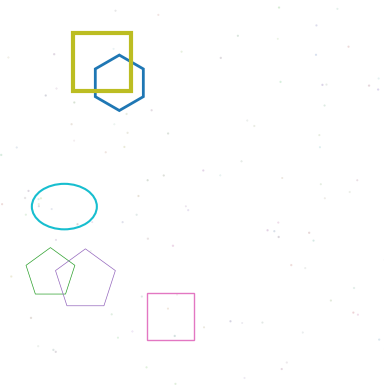[{"shape": "hexagon", "thickness": 2, "radius": 0.36, "center": [0.31, 0.785]}, {"shape": "pentagon", "thickness": 0.5, "radius": 0.33, "center": [0.131, 0.29]}, {"shape": "pentagon", "thickness": 0.5, "radius": 0.41, "center": [0.222, 0.272]}, {"shape": "square", "thickness": 1, "radius": 0.31, "center": [0.444, 0.178]}, {"shape": "square", "thickness": 3, "radius": 0.38, "center": [0.266, 0.839]}, {"shape": "oval", "thickness": 1.5, "radius": 0.42, "center": [0.167, 0.463]}]